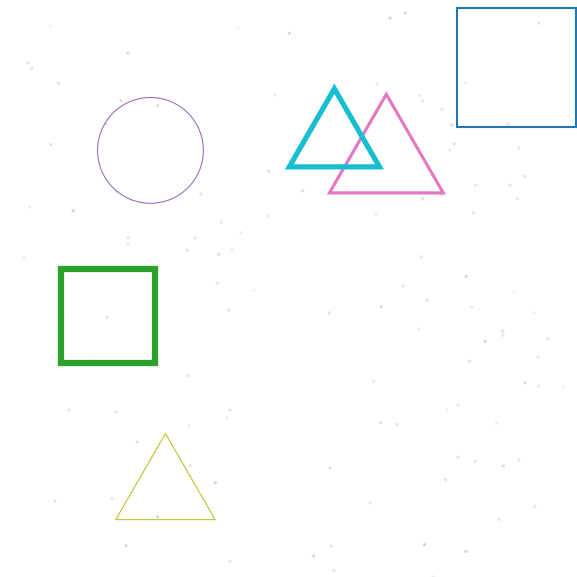[{"shape": "square", "thickness": 1, "radius": 0.51, "center": [0.894, 0.882]}, {"shape": "square", "thickness": 3, "radius": 0.41, "center": [0.187, 0.452]}, {"shape": "circle", "thickness": 0.5, "radius": 0.46, "center": [0.261, 0.739]}, {"shape": "triangle", "thickness": 1.5, "radius": 0.57, "center": [0.669, 0.722]}, {"shape": "triangle", "thickness": 0.5, "radius": 0.5, "center": [0.287, 0.149]}, {"shape": "triangle", "thickness": 2.5, "radius": 0.45, "center": [0.579, 0.755]}]